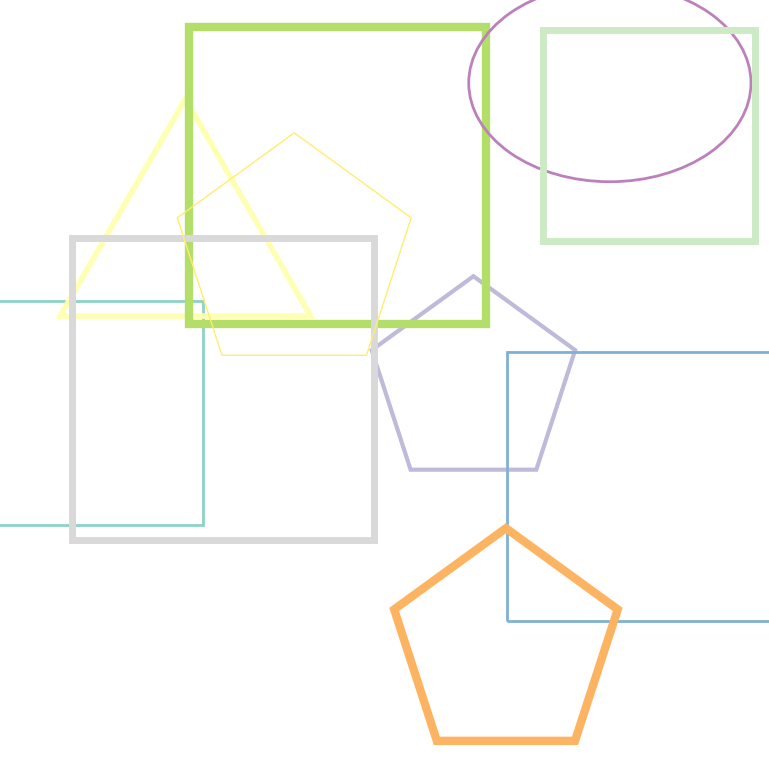[{"shape": "square", "thickness": 1, "radius": 0.73, "center": [0.118, 0.463]}, {"shape": "triangle", "thickness": 2, "radius": 0.94, "center": [0.241, 0.683]}, {"shape": "pentagon", "thickness": 1.5, "radius": 0.69, "center": [0.615, 0.502]}, {"shape": "square", "thickness": 1, "radius": 0.87, "center": [0.833, 0.368]}, {"shape": "pentagon", "thickness": 3, "radius": 0.76, "center": [0.657, 0.161]}, {"shape": "square", "thickness": 3, "radius": 0.97, "center": [0.438, 0.772]}, {"shape": "square", "thickness": 2.5, "radius": 0.98, "center": [0.289, 0.495]}, {"shape": "oval", "thickness": 1, "radius": 0.92, "center": [0.792, 0.892]}, {"shape": "square", "thickness": 2.5, "radius": 0.69, "center": [0.843, 0.824]}, {"shape": "pentagon", "thickness": 0.5, "radius": 0.8, "center": [0.382, 0.668]}]